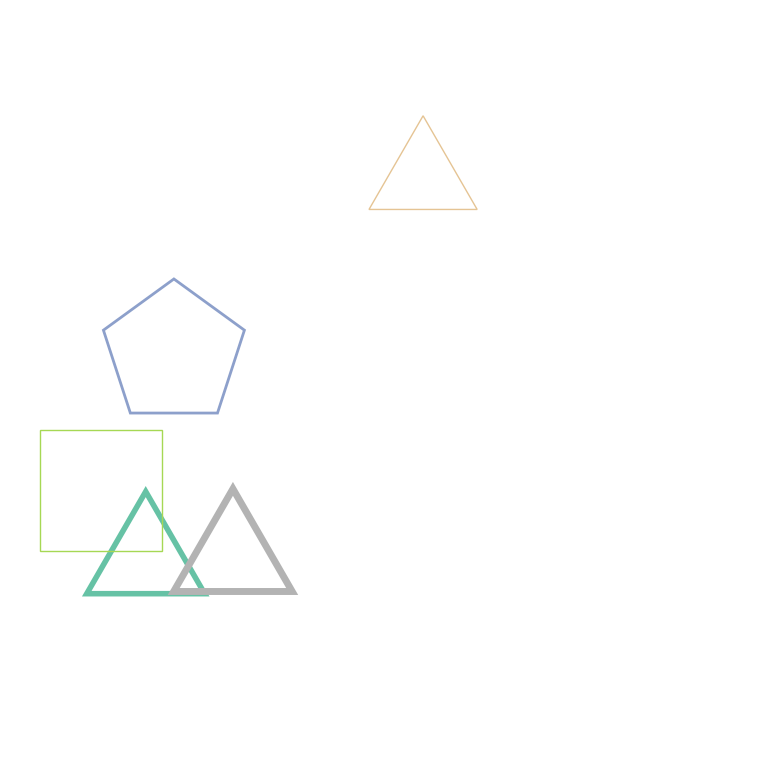[{"shape": "triangle", "thickness": 2, "radius": 0.44, "center": [0.189, 0.273]}, {"shape": "pentagon", "thickness": 1, "radius": 0.48, "center": [0.226, 0.541]}, {"shape": "square", "thickness": 0.5, "radius": 0.39, "center": [0.131, 0.363]}, {"shape": "triangle", "thickness": 0.5, "radius": 0.41, "center": [0.549, 0.769]}, {"shape": "triangle", "thickness": 2.5, "radius": 0.44, "center": [0.303, 0.276]}]